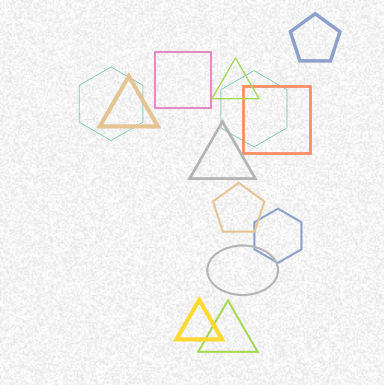[{"shape": "hexagon", "thickness": 0.5, "radius": 0.5, "center": [0.66, 0.717]}, {"shape": "hexagon", "thickness": 0.5, "radius": 0.48, "center": [0.288, 0.73]}, {"shape": "square", "thickness": 2, "radius": 0.44, "center": [0.717, 0.69]}, {"shape": "hexagon", "thickness": 1.5, "radius": 0.35, "center": [0.722, 0.388]}, {"shape": "pentagon", "thickness": 2.5, "radius": 0.34, "center": [0.819, 0.897]}, {"shape": "square", "thickness": 1.5, "radius": 0.36, "center": [0.476, 0.791]}, {"shape": "triangle", "thickness": 1, "radius": 0.35, "center": [0.612, 0.779]}, {"shape": "triangle", "thickness": 1.5, "radius": 0.45, "center": [0.592, 0.131]}, {"shape": "triangle", "thickness": 3, "radius": 0.34, "center": [0.517, 0.153]}, {"shape": "triangle", "thickness": 3, "radius": 0.44, "center": [0.335, 0.715]}, {"shape": "pentagon", "thickness": 1.5, "radius": 0.35, "center": [0.62, 0.455]}, {"shape": "oval", "thickness": 1.5, "radius": 0.46, "center": [0.63, 0.298]}, {"shape": "triangle", "thickness": 2, "radius": 0.49, "center": [0.578, 0.585]}]